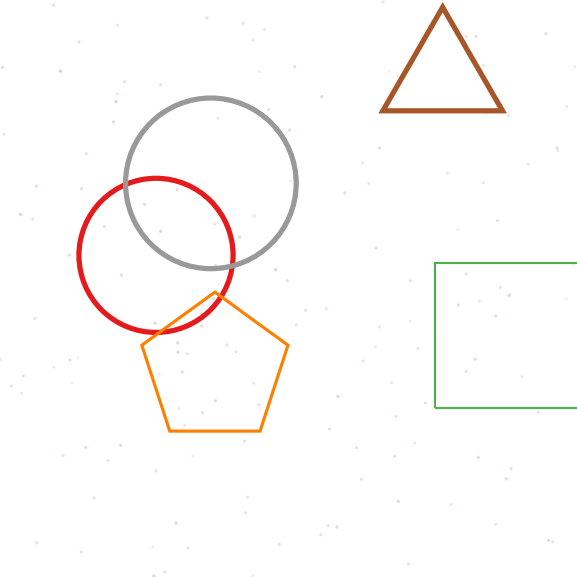[{"shape": "circle", "thickness": 2.5, "radius": 0.67, "center": [0.27, 0.557]}, {"shape": "square", "thickness": 1, "radius": 0.63, "center": [0.879, 0.418]}, {"shape": "pentagon", "thickness": 1.5, "radius": 0.67, "center": [0.372, 0.36]}, {"shape": "triangle", "thickness": 2.5, "radius": 0.6, "center": [0.767, 0.867]}, {"shape": "circle", "thickness": 2.5, "radius": 0.74, "center": [0.365, 0.682]}]